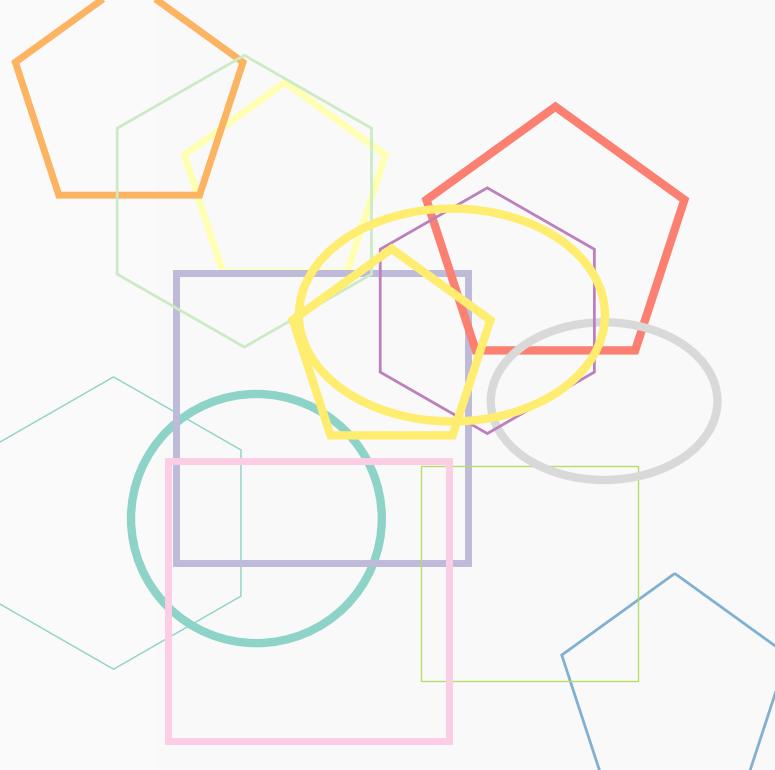[{"shape": "circle", "thickness": 3, "radius": 0.81, "center": [0.331, 0.327]}, {"shape": "hexagon", "thickness": 0.5, "radius": 0.95, "center": [0.147, 0.321]}, {"shape": "pentagon", "thickness": 2.5, "radius": 0.68, "center": [0.368, 0.757]}, {"shape": "square", "thickness": 2.5, "radius": 0.94, "center": [0.415, 0.457]}, {"shape": "pentagon", "thickness": 3, "radius": 0.87, "center": [0.717, 0.686]}, {"shape": "pentagon", "thickness": 1, "radius": 0.77, "center": [0.871, 0.102]}, {"shape": "pentagon", "thickness": 2.5, "radius": 0.77, "center": [0.167, 0.871]}, {"shape": "square", "thickness": 0.5, "radius": 0.7, "center": [0.684, 0.255]}, {"shape": "square", "thickness": 2.5, "radius": 0.91, "center": [0.398, 0.219]}, {"shape": "oval", "thickness": 3, "radius": 0.73, "center": [0.78, 0.479]}, {"shape": "hexagon", "thickness": 1, "radius": 0.8, "center": [0.629, 0.596]}, {"shape": "hexagon", "thickness": 1, "radius": 0.95, "center": [0.315, 0.739]}, {"shape": "pentagon", "thickness": 3, "radius": 0.67, "center": [0.505, 0.543]}, {"shape": "oval", "thickness": 3, "radius": 0.99, "center": [0.583, 0.591]}]